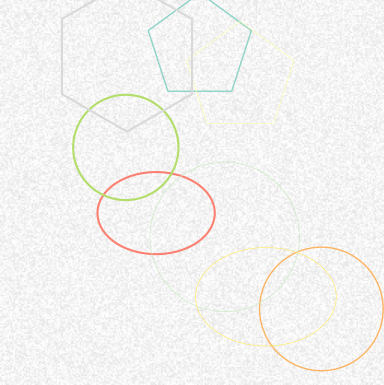[{"shape": "pentagon", "thickness": 1, "radius": 0.7, "center": [0.519, 0.877]}, {"shape": "pentagon", "thickness": 0.5, "radius": 0.73, "center": [0.624, 0.798]}, {"shape": "oval", "thickness": 1.5, "radius": 0.76, "center": [0.406, 0.447]}, {"shape": "circle", "thickness": 1, "radius": 0.8, "center": [0.835, 0.198]}, {"shape": "circle", "thickness": 1.5, "radius": 0.68, "center": [0.327, 0.617]}, {"shape": "hexagon", "thickness": 1.5, "radius": 0.98, "center": [0.33, 0.853]}, {"shape": "circle", "thickness": 0.5, "radius": 0.97, "center": [0.584, 0.385]}, {"shape": "oval", "thickness": 0.5, "radius": 0.91, "center": [0.691, 0.229]}]